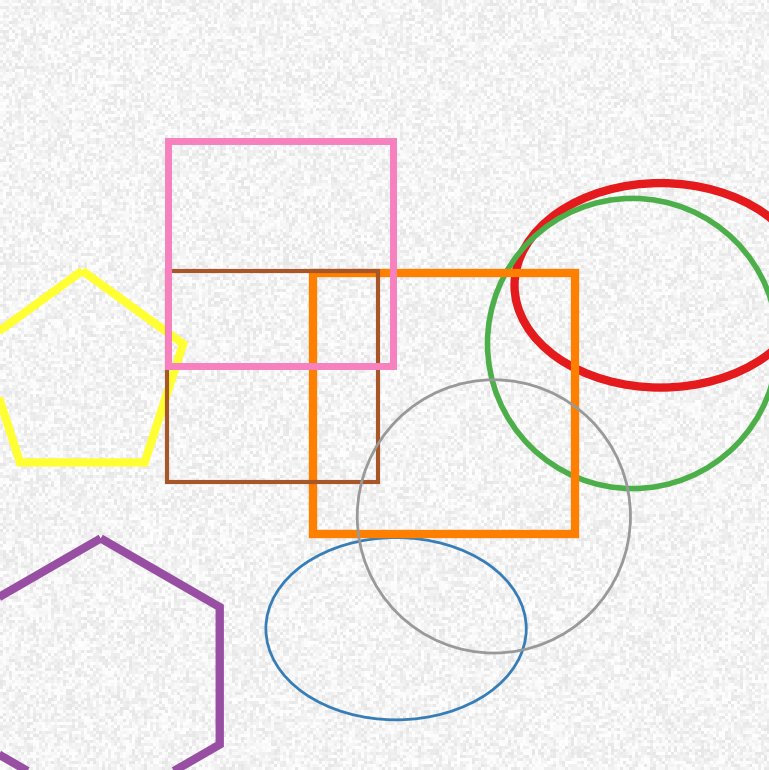[{"shape": "oval", "thickness": 3, "radius": 0.95, "center": [0.858, 0.629]}, {"shape": "oval", "thickness": 1, "radius": 0.85, "center": [0.514, 0.184]}, {"shape": "circle", "thickness": 2, "radius": 0.94, "center": [0.822, 0.554]}, {"shape": "hexagon", "thickness": 3, "radius": 0.89, "center": [0.131, 0.122]}, {"shape": "square", "thickness": 3, "radius": 0.85, "center": [0.577, 0.476]}, {"shape": "pentagon", "thickness": 3, "radius": 0.69, "center": [0.107, 0.511]}, {"shape": "square", "thickness": 1.5, "radius": 0.69, "center": [0.354, 0.511]}, {"shape": "square", "thickness": 2.5, "radius": 0.73, "center": [0.364, 0.671]}, {"shape": "circle", "thickness": 1, "radius": 0.89, "center": [0.641, 0.329]}]